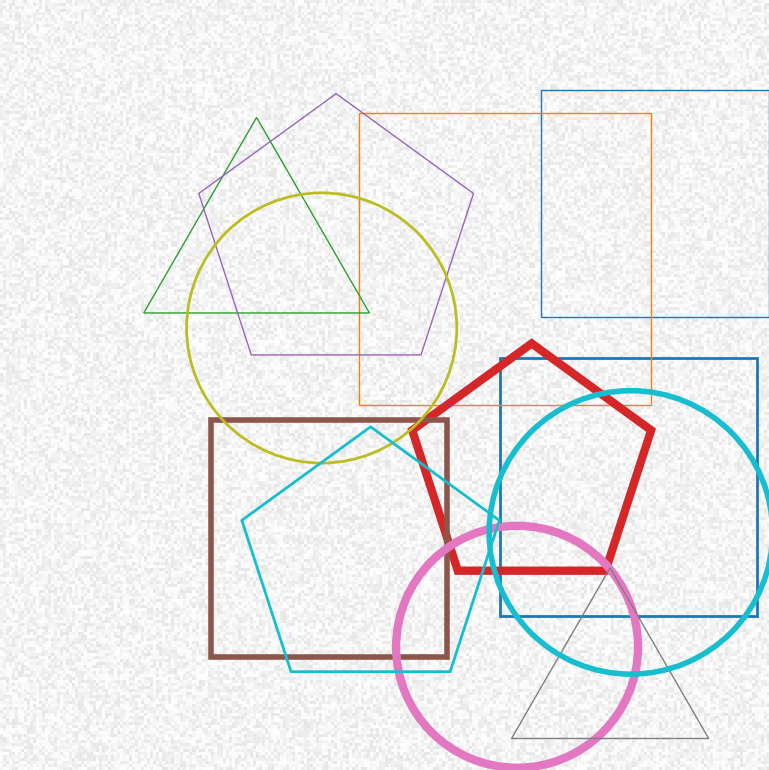[{"shape": "square", "thickness": 1, "radius": 0.84, "center": [0.816, 0.367]}, {"shape": "square", "thickness": 0.5, "radius": 0.74, "center": [0.85, 0.736]}, {"shape": "square", "thickness": 0.5, "radius": 0.95, "center": [0.656, 0.663]}, {"shape": "triangle", "thickness": 0.5, "radius": 0.85, "center": [0.333, 0.678]}, {"shape": "pentagon", "thickness": 3, "radius": 0.82, "center": [0.69, 0.391]}, {"shape": "pentagon", "thickness": 0.5, "radius": 0.94, "center": [0.437, 0.691]}, {"shape": "square", "thickness": 2, "radius": 0.77, "center": [0.427, 0.301]}, {"shape": "circle", "thickness": 3, "radius": 0.79, "center": [0.672, 0.16]}, {"shape": "triangle", "thickness": 0.5, "radius": 0.74, "center": [0.792, 0.115]}, {"shape": "circle", "thickness": 1, "radius": 0.88, "center": [0.418, 0.574]}, {"shape": "circle", "thickness": 2, "radius": 0.92, "center": [0.819, 0.309]}, {"shape": "pentagon", "thickness": 1, "radius": 0.88, "center": [0.481, 0.27]}]